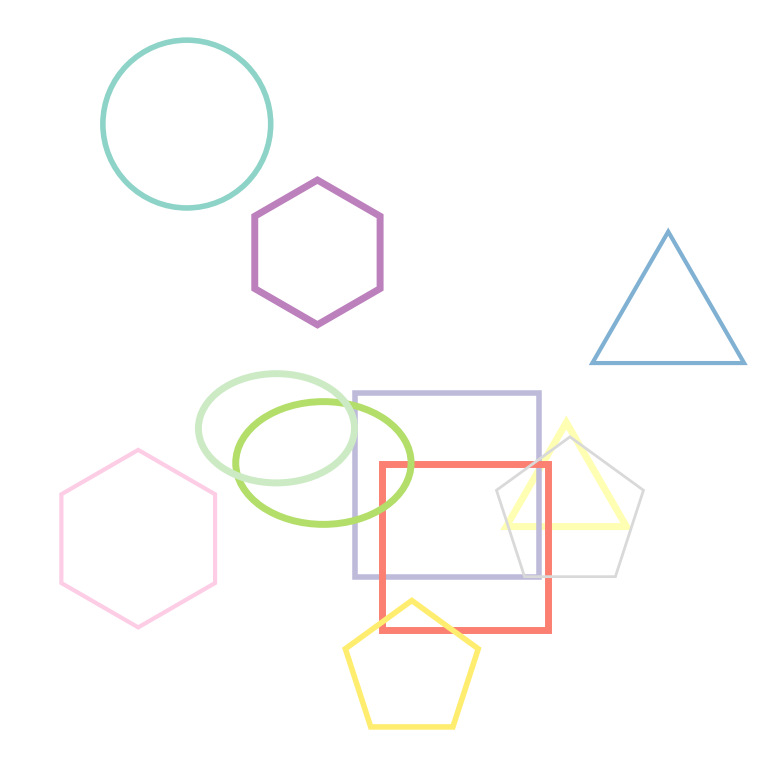[{"shape": "circle", "thickness": 2, "radius": 0.54, "center": [0.243, 0.839]}, {"shape": "triangle", "thickness": 2.5, "radius": 0.45, "center": [0.736, 0.361]}, {"shape": "square", "thickness": 2, "radius": 0.6, "center": [0.58, 0.37]}, {"shape": "square", "thickness": 2.5, "radius": 0.54, "center": [0.603, 0.289]}, {"shape": "triangle", "thickness": 1.5, "radius": 0.57, "center": [0.868, 0.585]}, {"shape": "oval", "thickness": 2.5, "radius": 0.57, "center": [0.42, 0.399]}, {"shape": "hexagon", "thickness": 1.5, "radius": 0.58, "center": [0.18, 0.3]}, {"shape": "pentagon", "thickness": 1, "radius": 0.5, "center": [0.74, 0.332]}, {"shape": "hexagon", "thickness": 2.5, "radius": 0.47, "center": [0.412, 0.672]}, {"shape": "oval", "thickness": 2.5, "radius": 0.51, "center": [0.359, 0.444]}, {"shape": "pentagon", "thickness": 2, "radius": 0.45, "center": [0.535, 0.129]}]